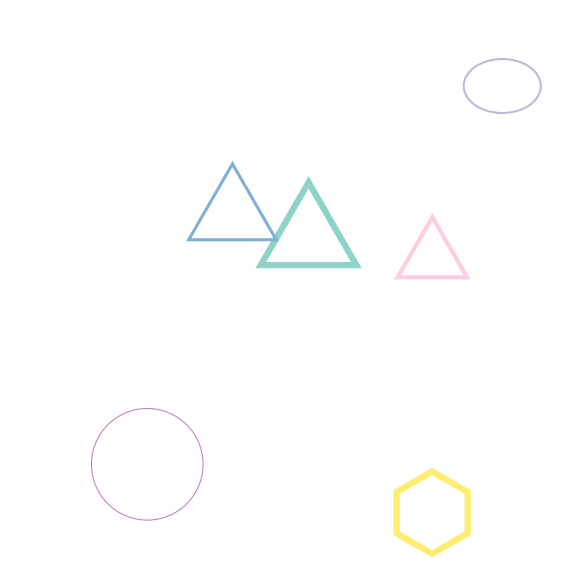[{"shape": "triangle", "thickness": 3, "radius": 0.48, "center": [0.534, 0.588]}, {"shape": "oval", "thickness": 1, "radius": 0.33, "center": [0.87, 0.85]}, {"shape": "triangle", "thickness": 1.5, "radius": 0.44, "center": [0.403, 0.628]}, {"shape": "triangle", "thickness": 2, "radius": 0.35, "center": [0.749, 0.554]}, {"shape": "circle", "thickness": 0.5, "radius": 0.48, "center": [0.255, 0.195]}, {"shape": "hexagon", "thickness": 3, "radius": 0.36, "center": [0.748, 0.111]}]